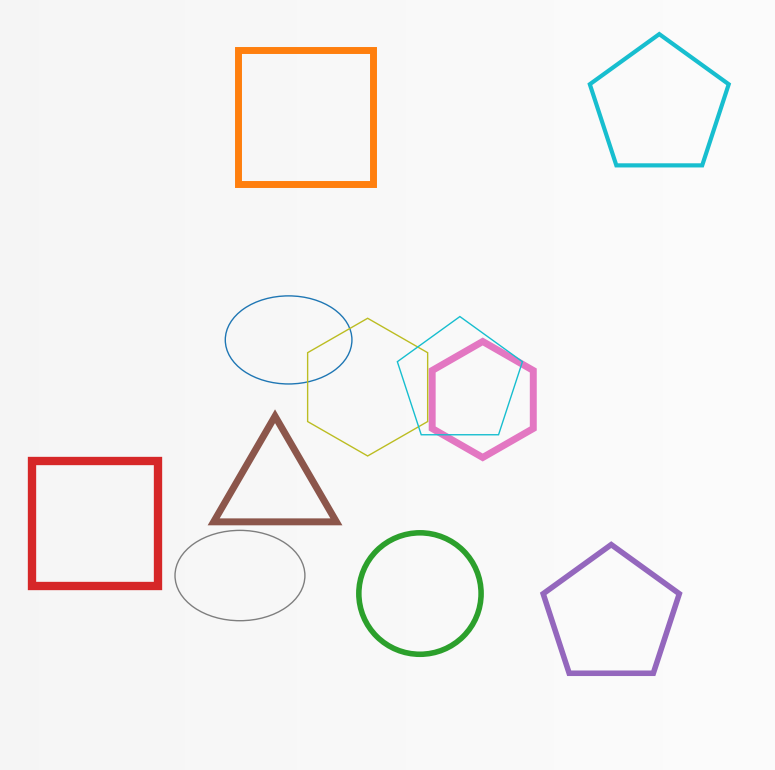[{"shape": "oval", "thickness": 0.5, "radius": 0.41, "center": [0.372, 0.559]}, {"shape": "square", "thickness": 2.5, "radius": 0.43, "center": [0.394, 0.848]}, {"shape": "circle", "thickness": 2, "radius": 0.39, "center": [0.542, 0.229]}, {"shape": "square", "thickness": 3, "radius": 0.41, "center": [0.122, 0.32]}, {"shape": "pentagon", "thickness": 2, "radius": 0.46, "center": [0.789, 0.2]}, {"shape": "triangle", "thickness": 2.5, "radius": 0.46, "center": [0.355, 0.368]}, {"shape": "hexagon", "thickness": 2.5, "radius": 0.38, "center": [0.623, 0.481]}, {"shape": "oval", "thickness": 0.5, "radius": 0.42, "center": [0.31, 0.253]}, {"shape": "hexagon", "thickness": 0.5, "radius": 0.45, "center": [0.474, 0.497]}, {"shape": "pentagon", "thickness": 1.5, "radius": 0.47, "center": [0.851, 0.861]}, {"shape": "pentagon", "thickness": 0.5, "radius": 0.42, "center": [0.593, 0.504]}]